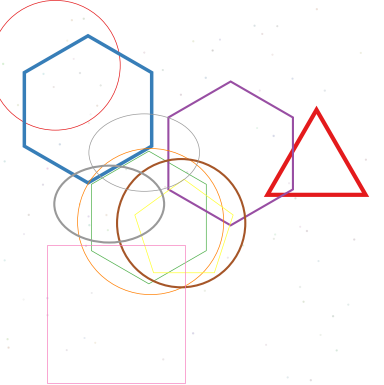[{"shape": "circle", "thickness": 0.5, "radius": 0.84, "center": [0.144, 0.83]}, {"shape": "triangle", "thickness": 3, "radius": 0.74, "center": [0.822, 0.568]}, {"shape": "hexagon", "thickness": 2.5, "radius": 0.95, "center": [0.229, 0.716]}, {"shape": "hexagon", "thickness": 0.5, "radius": 0.86, "center": [0.387, 0.435]}, {"shape": "hexagon", "thickness": 1.5, "radius": 0.93, "center": [0.599, 0.601]}, {"shape": "circle", "thickness": 0.5, "radius": 0.95, "center": [0.391, 0.425]}, {"shape": "pentagon", "thickness": 0.5, "radius": 0.67, "center": [0.478, 0.4]}, {"shape": "circle", "thickness": 1.5, "radius": 0.83, "center": [0.471, 0.42]}, {"shape": "square", "thickness": 0.5, "radius": 0.9, "center": [0.301, 0.185]}, {"shape": "oval", "thickness": 0.5, "radius": 0.72, "center": [0.375, 0.604]}, {"shape": "oval", "thickness": 1.5, "radius": 0.71, "center": [0.284, 0.47]}]